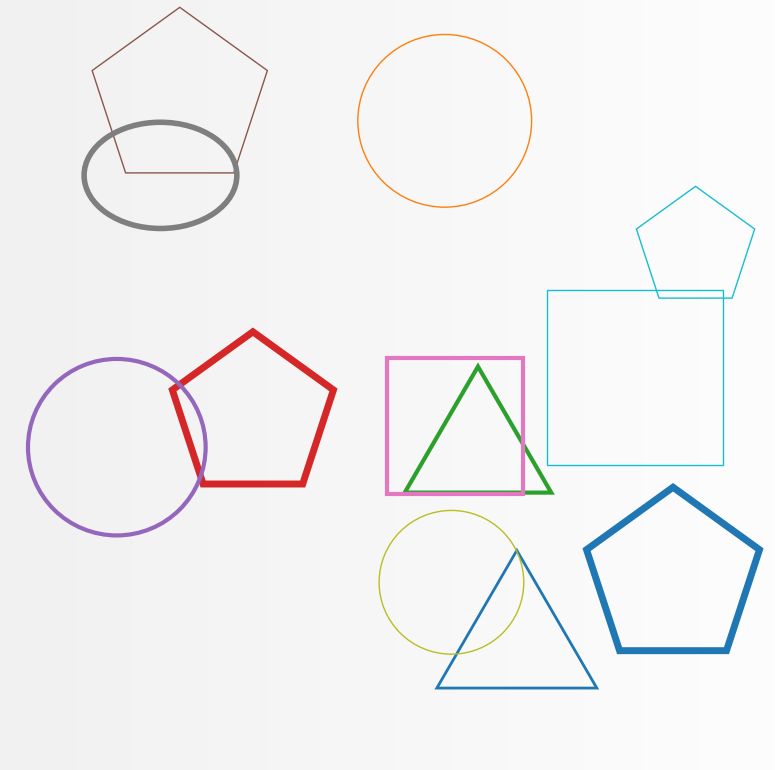[{"shape": "pentagon", "thickness": 2.5, "radius": 0.59, "center": [0.868, 0.25]}, {"shape": "triangle", "thickness": 1, "radius": 0.6, "center": [0.667, 0.166]}, {"shape": "circle", "thickness": 0.5, "radius": 0.56, "center": [0.574, 0.843]}, {"shape": "triangle", "thickness": 1.5, "radius": 0.55, "center": [0.617, 0.415]}, {"shape": "pentagon", "thickness": 2.5, "radius": 0.55, "center": [0.326, 0.46]}, {"shape": "circle", "thickness": 1.5, "radius": 0.57, "center": [0.151, 0.419]}, {"shape": "pentagon", "thickness": 0.5, "radius": 0.59, "center": [0.232, 0.872]}, {"shape": "square", "thickness": 1.5, "radius": 0.44, "center": [0.587, 0.447]}, {"shape": "oval", "thickness": 2, "radius": 0.49, "center": [0.207, 0.772]}, {"shape": "circle", "thickness": 0.5, "radius": 0.47, "center": [0.583, 0.244]}, {"shape": "pentagon", "thickness": 0.5, "radius": 0.4, "center": [0.897, 0.678]}, {"shape": "square", "thickness": 0.5, "radius": 0.57, "center": [0.819, 0.509]}]